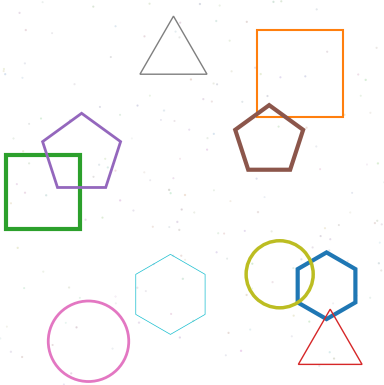[{"shape": "hexagon", "thickness": 3, "radius": 0.43, "center": [0.848, 0.258]}, {"shape": "square", "thickness": 1.5, "radius": 0.56, "center": [0.779, 0.809]}, {"shape": "square", "thickness": 3, "radius": 0.48, "center": [0.111, 0.502]}, {"shape": "triangle", "thickness": 1, "radius": 0.48, "center": [0.858, 0.101]}, {"shape": "pentagon", "thickness": 2, "radius": 0.53, "center": [0.212, 0.599]}, {"shape": "pentagon", "thickness": 3, "radius": 0.46, "center": [0.699, 0.634]}, {"shape": "circle", "thickness": 2, "radius": 0.52, "center": [0.23, 0.114]}, {"shape": "triangle", "thickness": 1, "radius": 0.5, "center": [0.451, 0.858]}, {"shape": "circle", "thickness": 2.5, "radius": 0.44, "center": [0.726, 0.288]}, {"shape": "hexagon", "thickness": 0.5, "radius": 0.52, "center": [0.443, 0.235]}]